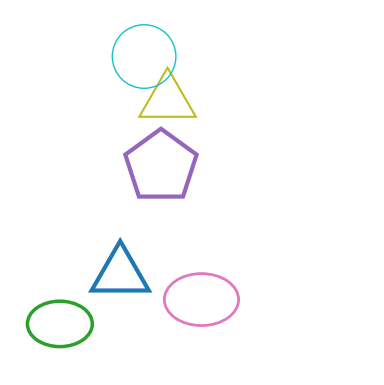[{"shape": "triangle", "thickness": 3, "radius": 0.43, "center": [0.312, 0.288]}, {"shape": "oval", "thickness": 2.5, "radius": 0.42, "center": [0.155, 0.159]}, {"shape": "pentagon", "thickness": 3, "radius": 0.49, "center": [0.418, 0.568]}, {"shape": "oval", "thickness": 2, "radius": 0.48, "center": [0.523, 0.222]}, {"shape": "triangle", "thickness": 1.5, "radius": 0.42, "center": [0.435, 0.739]}, {"shape": "circle", "thickness": 1, "radius": 0.41, "center": [0.374, 0.853]}]